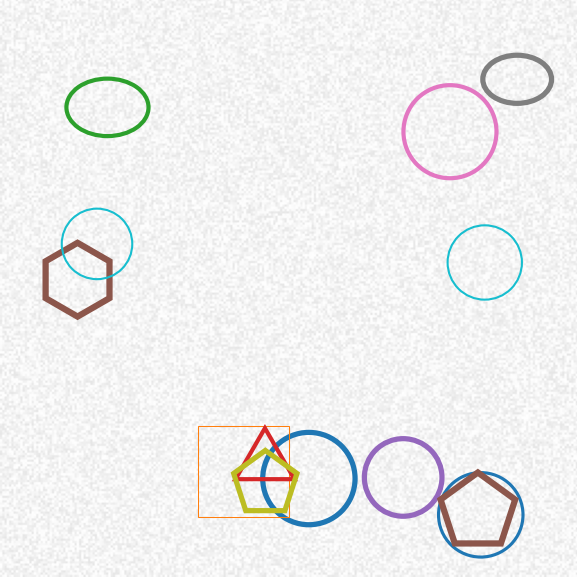[{"shape": "circle", "thickness": 1.5, "radius": 0.37, "center": [0.832, 0.108]}, {"shape": "circle", "thickness": 2.5, "radius": 0.4, "center": [0.535, 0.17]}, {"shape": "square", "thickness": 0.5, "radius": 0.39, "center": [0.421, 0.182]}, {"shape": "oval", "thickness": 2, "radius": 0.36, "center": [0.186, 0.813]}, {"shape": "triangle", "thickness": 2, "radius": 0.29, "center": [0.459, 0.199]}, {"shape": "circle", "thickness": 2.5, "radius": 0.34, "center": [0.698, 0.172]}, {"shape": "hexagon", "thickness": 3, "radius": 0.32, "center": [0.134, 0.515]}, {"shape": "pentagon", "thickness": 3, "radius": 0.34, "center": [0.827, 0.113]}, {"shape": "circle", "thickness": 2, "radius": 0.4, "center": [0.779, 0.771]}, {"shape": "oval", "thickness": 2.5, "radius": 0.3, "center": [0.896, 0.862]}, {"shape": "pentagon", "thickness": 2.5, "radius": 0.29, "center": [0.459, 0.162]}, {"shape": "circle", "thickness": 1, "radius": 0.32, "center": [0.839, 0.545]}, {"shape": "circle", "thickness": 1, "radius": 0.31, "center": [0.168, 0.577]}]